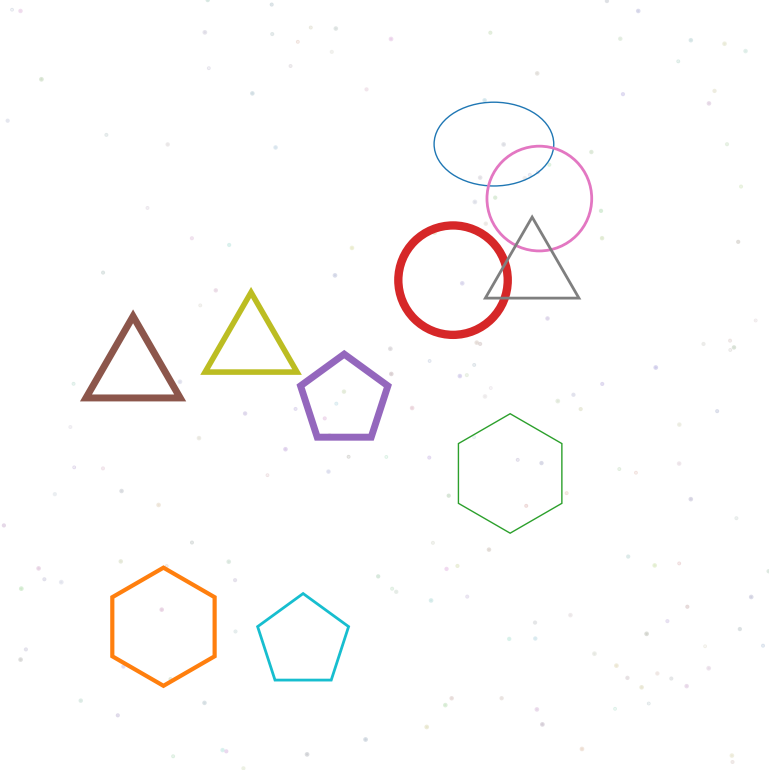[{"shape": "oval", "thickness": 0.5, "radius": 0.39, "center": [0.641, 0.813]}, {"shape": "hexagon", "thickness": 1.5, "radius": 0.38, "center": [0.212, 0.186]}, {"shape": "hexagon", "thickness": 0.5, "radius": 0.39, "center": [0.663, 0.385]}, {"shape": "circle", "thickness": 3, "radius": 0.36, "center": [0.588, 0.636]}, {"shape": "pentagon", "thickness": 2.5, "radius": 0.3, "center": [0.447, 0.48]}, {"shape": "triangle", "thickness": 2.5, "radius": 0.35, "center": [0.173, 0.519]}, {"shape": "circle", "thickness": 1, "radius": 0.34, "center": [0.7, 0.742]}, {"shape": "triangle", "thickness": 1, "radius": 0.35, "center": [0.691, 0.648]}, {"shape": "triangle", "thickness": 2, "radius": 0.34, "center": [0.326, 0.551]}, {"shape": "pentagon", "thickness": 1, "radius": 0.31, "center": [0.394, 0.167]}]